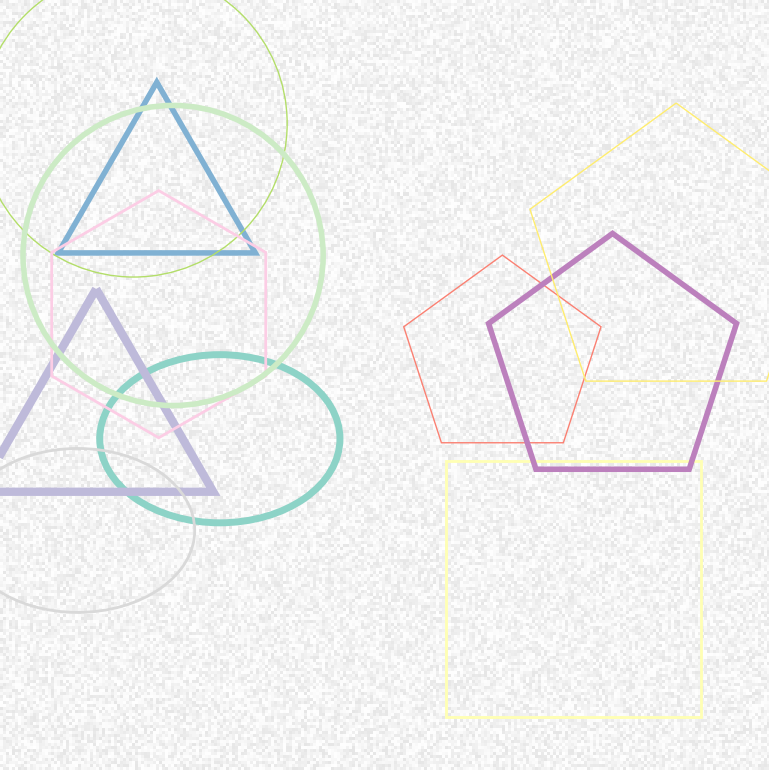[{"shape": "oval", "thickness": 2.5, "radius": 0.78, "center": [0.285, 0.43]}, {"shape": "square", "thickness": 1, "radius": 0.83, "center": [0.745, 0.235]}, {"shape": "triangle", "thickness": 3, "radius": 0.88, "center": [0.125, 0.449]}, {"shape": "pentagon", "thickness": 0.5, "radius": 0.67, "center": [0.652, 0.534]}, {"shape": "triangle", "thickness": 2, "radius": 0.74, "center": [0.204, 0.745]}, {"shape": "circle", "thickness": 0.5, "radius": 1.0, "center": [0.174, 0.84]}, {"shape": "hexagon", "thickness": 1, "radius": 0.8, "center": [0.206, 0.592]}, {"shape": "oval", "thickness": 1, "radius": 0.76, "center": [0.101, 0.311]}, {"shape": "pentagon", "thickness": 2, "radius": 0.85, "center": [0.796, 0.528]}, {"shape": "circle", "thickness": 2, "radius": 0.97, "center": [0.225, 0.668]}, {"shape": "pentagon", "thickness": 0.5, "radius": 1.0, "center": [0.878, 0.667]}]